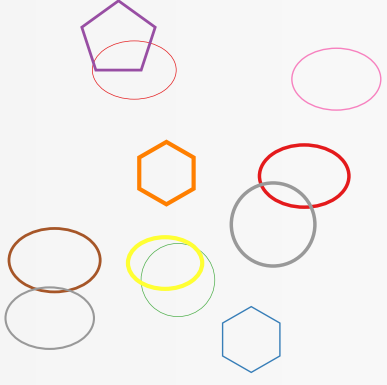[{"shape": "oval", "thickness": 0.5, "radius": 0.54, "center": [0.347, 0.818]}, {"shape": "oval", "thickness": 2.5, "radius": 0.58, "center": [0.785, 0.543]}, {"shape": "hexagon", "thickness": 1, "radius": 0.43, "center": [0.648, 0.118]}, {"shape": "circle", "thickness": 0.5, "radius": 0.48, "center": [0.459, 0.273]}, {"shape": "pentagon", "thickness": 2, "radius": 0.5, "center": [0.306, 0.898]}, {"shape": "hexagon", "thickness": 3, "radius": 0.41, "center": [0.43, 0.55]}, {"shape": "oval", "thickness": 3, "radius": 0.48, "center": [0.426, 0.317]}, {"shape": "oval", "thickness": 2, "radius": 0.59, "center": [0.141, 0.324]}, {"shape": "oval", "thickness": 1, "radius": 0.57, "center": [0.868, 0.794]}, {"shape": "oval", "thickness": 1.5, "radius": 0.57, "center": [0.128, 0.174]}, {"shape": "circle", "thickness": 2.5, "radius": 0.54, "center": [0.705, 0.417]}]